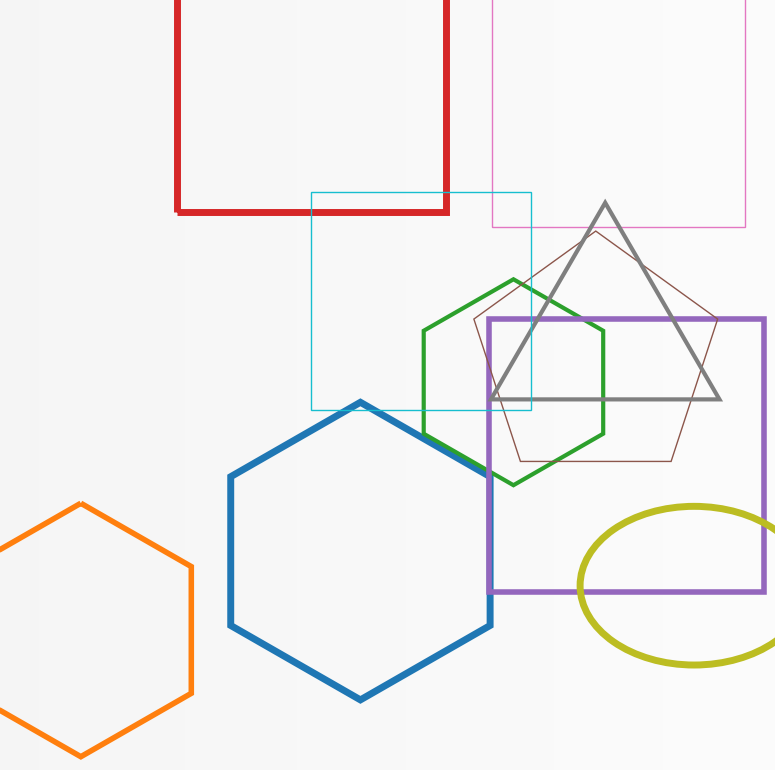[{"shape": "hexagon", "thickness": 2.5, "radius": 0.97, "center": [0.465, 0.284]}, {"shape": "hexagon", "thickness": 2, "radius": 0.82, "center": [0.104, 0.182]}, {"shape": "hexagon", "thickness": 1.5, "radius": 0.67, "center": [0.663, 0.504]}, {"shape": "square", "thickness": 2.5, "radius": 0.87, "center": [0.402, 0.899]}, {"shape": "square", "thickness": 2, "radius": 0.89, "center": [0.808, 0.408]}, {"shape": "pentagon", "thickness": 0.5, "radius": 0.83, "center": [0.769, 0.535]}, {"shape": "square", "thickness": 0.5, "radius": 0.82, "center": [0.798, 0.869]}, {"shape": "triangle", "thickness": 1.5, "radius": 0.85, "center": [0.781, 0.566]}, {"shape": "oval", "thickness": 2.5, "radius": 0.74, "center": [0.896, 0.239]}, {"shape": "square", "thickness": 0.5, "radius": 0.71, "center": [0.543, 0.609]}]